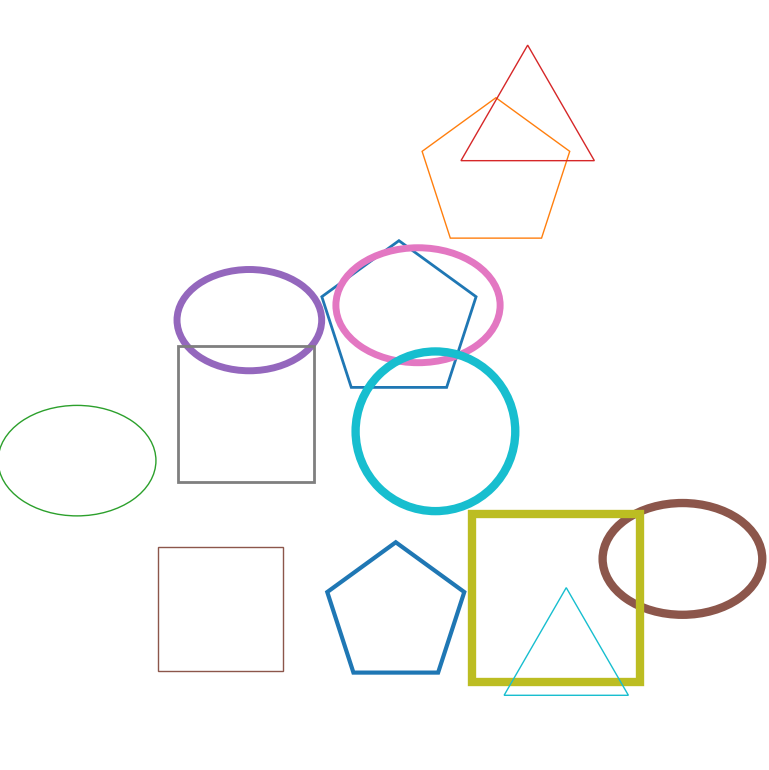[{"shape": "pentagon", "thickness": 1, "radius": 0.53, "center": [0.518, 0.582]}, {"shape": "pentagon", "thickness": 1.5, "radius": 0.47, "center": [0.514, 0.202]}, {"shape": "pentagon", "thickness": 0.5, "radius": 0.5, "center": [0.644, 0.772]}, {"shape": "oval", "thickness": 0.5, "radius": 0.51, "center": [0.1, 0.402]}, {"shape": "triangle", "thickness": 0.5, "radius": 0.5, "center": [0.685, 0.841]}, {"shape": "oval", "thickness": 2.5, "radius": 0.47, "center": [0.324, 0.584]}, {"shape": "oval", "thickness": 3, "radius": 0.52, "center": [0.886, 0.274]}, {"shape": "square", "thickness": 0.5, "radius": 0.4, "center": [0.286, 0.209]}, {"shape": "oval", "thickness": 2.5, "radius": 0.53, "center": [0.543, 0.604]}, {"shape": "square", "thickness": 1, "radius": 0.44, "center": [0.319, 0.462]}, {"shape": "square", "thickness": 3, "radius": 0.55, "center": [0.722, 0.224]}, {"shape": "triangle", "thickness": 0.5, "radius": 0.47, "center": [0.735, 0.144]}, {"shape": "circle", "thickness": 3, "radius": 0.52, "center": [0.566, 0.44]}]